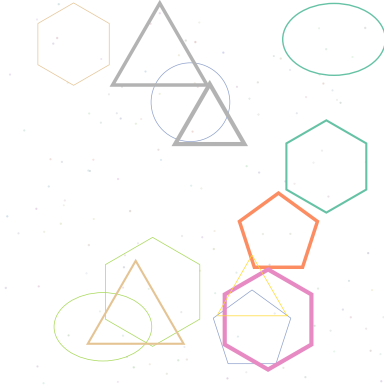[{"shape": "oval", "thickness": 1, "radius": 0.67, "center": [0.868, 0.898]}, {"shape": "hexagon", "thickness": 1.5, "radius": 0.6, "center": [0.848, 0.568]}, {"shape": "pentagon", "thickness": 2.5, "radius": 0.53, "center": [0.723, 0.392]}, {"shape": "circle", "thickness": 0.5, "radius": 0.51, "center": [0.495, 0.735]}, {"shape": "pentagon", "thickness": 0.5, "radius": 0.53, "center": [0.655, 0.141]}, {"shape": "hexagon", "thickness": 3, "radius": 0.65, "center": [0.696, 0.17]}, {"shape": "hexagon", "thickness": 0.5, "radius": 0.71, "center": [0.396, 0.242]}, {"shape": "oval", "thickness": 0.5, "radius": 0.63, "center": [0.267, 0.151]}, {"shape": "triangle", "thickness": 0.5, "radius": 0.53, "center": [0.655, 0.232]}, {"shape": "hexagon", "thickness": 0.5, "radius": 0.54, "center": [0.191, 0.885]}, {"shape": "triangle", "thickness": 1.5, "radius": 0.72, "center": [0.352, 0.179]}, {"shape": "triangle", "thickness": 3, "radius": 0.52, "center": [0.545, 0.678]}, {"shape": "triangle", "thickness": 2.5, "radius": 0.71, "center": [0.415, 0.85]}]